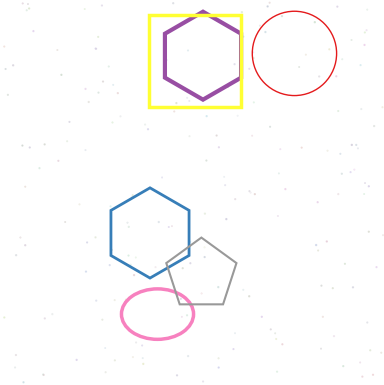[{"shape": "circle", "thickness": 1, "radius": 0.55, "center": [0.765, 0.861]}, {"shape": "hexagon", "thickness": 2, "radius": 0.59, "center": [0.39, 0.395]}, {"shape": "hexagon", "thickness": 3, "radius": 0.57, "center": [0.527, 0.855]}, {"shape": "square", "thickness": 2.5, "radius": 0.6, "center": [0.507, 0.842]}, {"shape": "oval", "thickness": 2.5, "radius": 0.47, "center": [0.409, 0.184]}, {"shape": "pentagon", "thickness": 1.5, "radius": 0.48, "center": [0.523, 0.287]}]